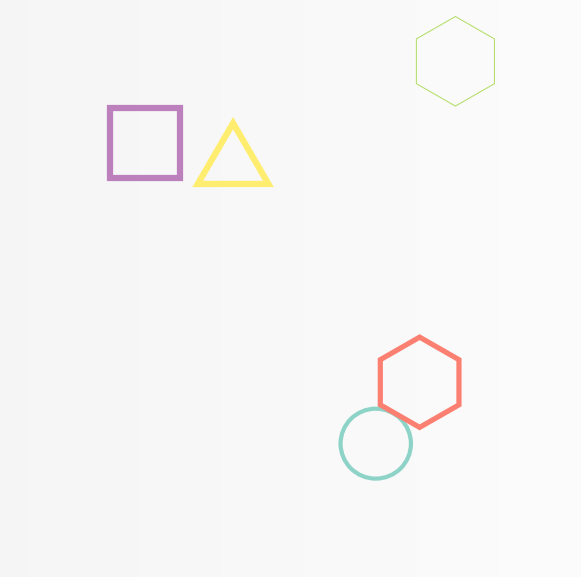[{"shape": "circle", "thickness": 2, "radius": 0.3, "center": [0.646, 0.231]}, {"shape": "hexagon", "thickness": 2.5, "radius": 0.39, "center": [0.722, 0.337]}, {"shape": "hexagon", "thickness": 0.5, "radius": 0.39, "center": [0.784, 0.893]}, {"shape": "square", "thickness": 3, "radius": 0.3, "center": [0.249, 0.751]}, {"shape": "triangle", "thickness": 3, "radius": 0.35, "center": [0.401, 0.716]}]